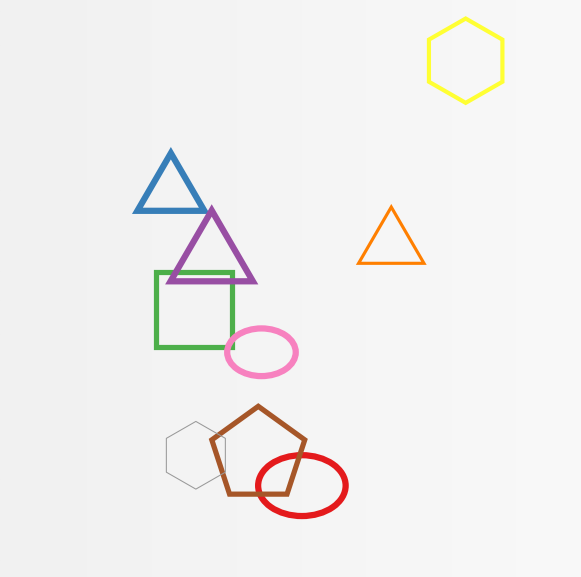[{"shape": "oval", "thickness": 3, "radius": 0.38, "center": [0.519, 0.158]}, {"shape": "triangle", "thickness": 3, "radius": 0.33, "center": [0.294, 0.667]}, {"shape": "square", "thickness": 2.5, "radius": 0.33, "center": [0.333, 0.464]}, {"shape": "triangle", "thickness": 3, "radius": 0.41, "center": [0.364, 0.553]}, {"shape": "triangle", "thickness": 1.5, "radius": 0.32, "center": [0.673, 0.576]}, {"shape": "hexagon", "thickness": 2, "radius": 0.36, "center": [0.801, 0.894]}, {"shape": "pentagon", "thickness": 2.5, "radius": 0.42, "center": [0.444, 0.211]}, {"shape": "oval", "thickness": 3, "radius": 0.29, "center": [0.45, 0.389]}, {"shape": "hexagon", "thickness": 0.5, "radius": 0.29, "center": [0.337, 0.211]}]